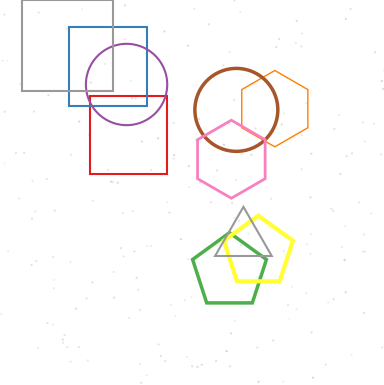[{"shape": "square", "thickness": 1.5, "radius": 0.5, "center": [0.333, 0.65]}, {"shape": "square", "thickness": 1.5, "radius": 0.51, "center": [0.28, 0.828]}, {"shape": "pentagon", "thickness": 2.5, "radius": 0.5, "center": [0.596, 0.295]}, {"shape": "circle", "thickness": 1.5, "radius": 0.53, "center": [0.329, 0.781]}, {"shape": "hexagon", "thickness": 1, "radius": 0.5, "center": [0.714, 0.718]}, {"shape": "pentagon", "thickness": 3, "radius": 0.47, "center": [0.671, 0.346]}, {"shape": "circle", "thickness": 2.5, "radius": 0.54, "center": [0.614, 0.715]}, {"shape": "hexagon", "thickness": 2, "radius": 0.51, "center": [0.601, 0.586]}, {"shape": "triangle", "thickness": 1.5, "radius": 0.43, "center": [0.632, 0.378]}, {"shape": "square", "thickness": 1.5, "radius": 0.59, "center": [0.174, 0.881]}]